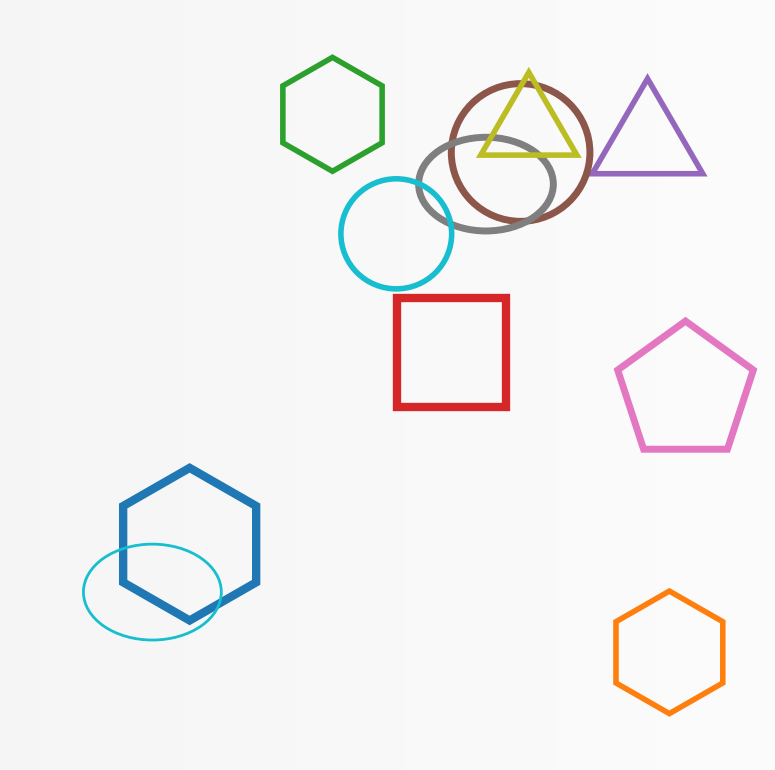[{"shape": "hexagon", "thickness": 3, "radius": 0.5, "center": [0.245, 0.293]}, {"shape": "hexagon", "thickness": 2, "radius": 0.4, "center": [0.864, 0.153]}, {"shape": "hexagon", "thickness": 2, "radius": 0.37, "center": [0.429, 0.852]}, {"shape": "square", "thickness": 3, "radius": 0.35, "center": [0.583, 0.543]}, {"shape": "triangle", "thickness": 2, "radius": 0.41, "center": [0.836, 0.816]}, {"shape": "circle", "thickness": 2.5, "radius": 0.45, "center": [0.672, 0.802]}, {"shape": "pentagon", "thickness": 2.5, "radius": 0.46, "center": [0.885, 0.491]}, {"shape": "oval", "thickness": 2.5, "radius": 0.43, "center": [0.627, 0.761]}, {"shape": "triangle", "thickness": 2, "radius": 0.36, "center": [0.682, 0.834]}, {"shape": "oval", "thickness": 1, "radius": 0.44, "center": [0.197, 0.231]}, {"shape": "circle", "thickness": 2, "radius": 0.36, "center": [0.511, 0.696]}]